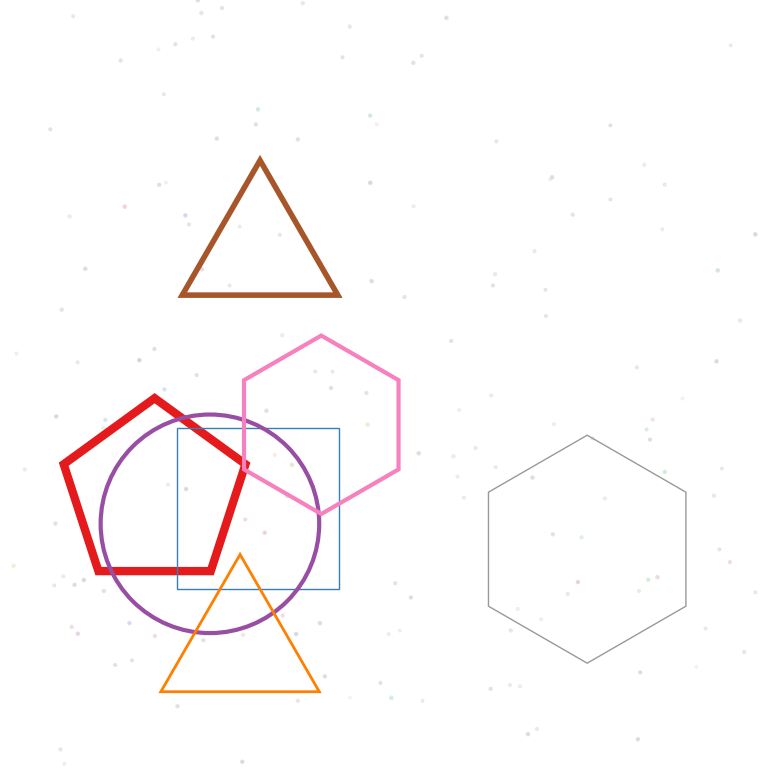[{"shape": "pentagon", "thickness": 3, "radius": 0.62, "center": [0.201, 0.359]}, {"shape": "square", "thickness": 0.5, "radius": 0.52, "center": [0.335, 0.339]}, {"shape": "circle", "thickness": 1.5, "radius": 0.71, "center": [0.273, 0.32]}, {"shape": "triangle", "thickness": 1, "radius": 0.59, "center": [0.312, 0.161]}, {"shape": "triangle", "thickness": 2, "radius": 0.58, "center": [0.338, 0.675]}, {"shape": "hexagon", "thickness": 1.5, "radius": 0.58, "center": [0.417, 0.448]}, {"shape": "hexagon", "thickness": 0.5, "radius": 0.74, "center": [0.763, 0.287]}]